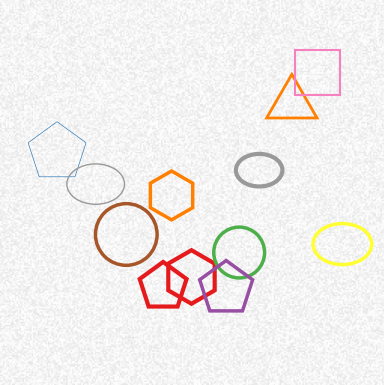[{"shape": "pentagon", "thickness": 3, "radius": 0.32, "center": [0.424, 0.256]}, {"shape": "hexagon", "thickness": 3, "radius": 0.35, "center": [0.497, 0.281]}, {"shape": "pentagon", "thickness": 0.5, "radius": 0.4, "center": [0.148, 0.605]}, {"shape": "circle", "thickness": 2.5, "radius": 0.33, "center": [0.621, 0.344]}, {"shape": "pentagon", "thickness": 2.5, "radius": 0.36, "center": [0.587, 0.251]}, {"shape": "triangle", "thickness": 2, "radius": 0.38, "center": [0.758, 0.731]}, {"shape": "hexagon", "thickness": 2.5, "radius": 0.32, "center": [0.446, 0.492]}, {"shape": "oval", "thickness": 2.5, "radius": 0.38, "center": [0.889, 0.366]}, {"shape": "circle", "thickness": 2.5, "radius": 0.4, "center": [0.328, 0.391]}, {"shape": "square", "thickness": 1.5, "radius": 0.29, "center": [0.825, 0.812]}, {"shape": "oval", "thickness": 1, "radius": 0.37, "center": [0.248, 0.522]}, {"shape": "oval", "thickness": 3, "radius": 0.3, "center": [0.673, 0.558]}]